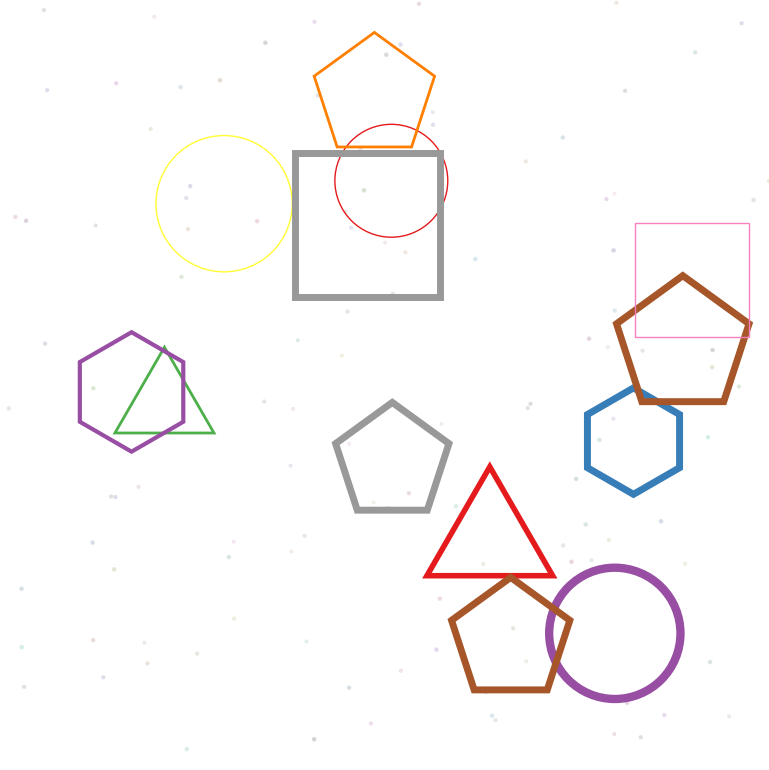[{"shape": "circle", "thickness": 0.5, "radius": 0.37, "center": [0.508, 0.765]}, {"shape": "triangle", "thickness": 2, "radius": 0.47, "center": [0.636, 0.299]}, {"shape": "hexagon", "thickness": 2.5, "radius": 0.35, "center": [0.823, 0.427]}, {"shape": "triangle", "thickness": 1, "radius": 0.37, "center": [0.214, 0.475]}, {"shape": "circle", "thickness": 3, "radius": 0.43, "center": [0.798, 0.177]}, {"shape": "hexagon", "thickness": 1.5, "radius": 0.39, "center": [0.171, 0.491]}, {"shape": "pentagon", "thickness": 1, "radius": 0.41, "center": [0.486, 0.876]}, {"shape": "circle", "thickness": 0.5, "radius": 0.44, "center": [0.291, 0.735]}, {"shape": "pentagon", "thickness": 2.5, "radius": 0.45, "center": [0.887, 0.552]}, {"shape": "pentagon", "thickness": 2.5, "radius": 0.4, "center": [0.663, 0.169]}, {"shape": "square", "thickness": 0.5, "radius": 0.37, "center": [0.899, 0.636]}, {"shape": "square", "thickness": 2.5, "radius": 0.47, "center": [0.477, 0.708]}, {"shape": "pentagon", "thickness": 2.5, "radius": 0.39, "center": [0.509, 0.4]}]